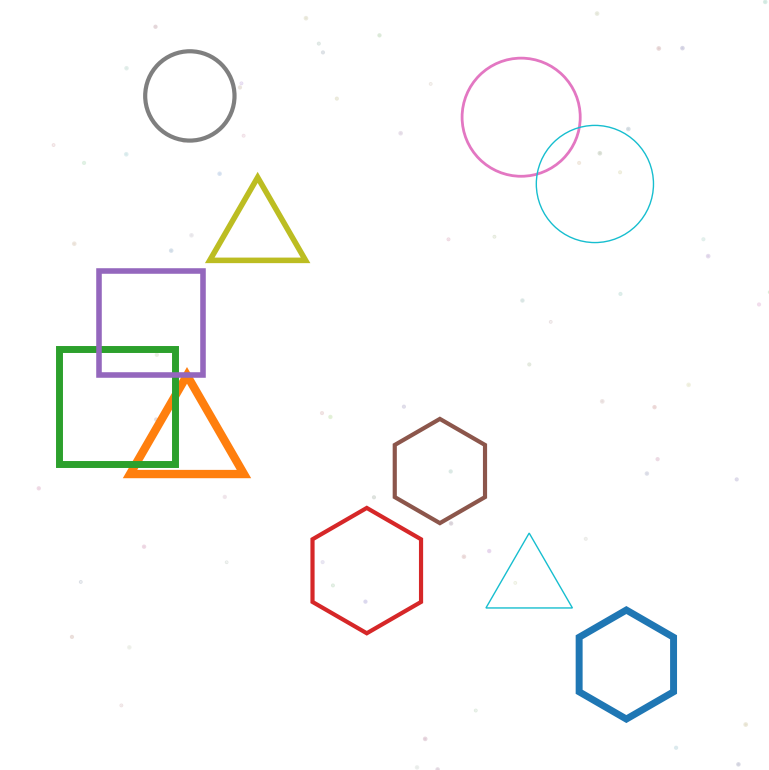[{"shape": "hexagon", "thickness": 2.5, "radius": 0.35, "center": [0.813, 0.137]}, {"shape": "triangle", "thickness": 3, "radius": 0.43, "center": [0.243, 0.427]}, {"shape": "square", "thickness": 2.5, "radius": 0.37, "center": [0.152, 0.472]}, {"shape": "hexagon", "thickness": 1.5, "radius": 0.41, "center": [0.476, 0.259]}, {"shape": "square", "thickness": 2, "radius": 0.34, "center": [0.196, 0.58]}, {"shape": "hexagon", "thickness": 1.5, "radius": 0.34, "center": [0.571, 0.388]}, {"shape": "circle", "thickness": 1, "radius": 0.38, "center": [0.677, 0.848]}, {"shape": "circle", "thickness": 1.5, "radius": 0.29, "center": [0.247, 0.875]}, {"shape": "triangle", "thickness": 2, "radius": 0.36, "center": [0.335, 0.698]}, {"shape": "triangle", "thickness": 0.5, "radius": 0.32, "center": [0.687, 0.243]}, {"shape": "circle", "thickness": 0.5, "radius": 0.38, "center": [0.773, 0.761]}]